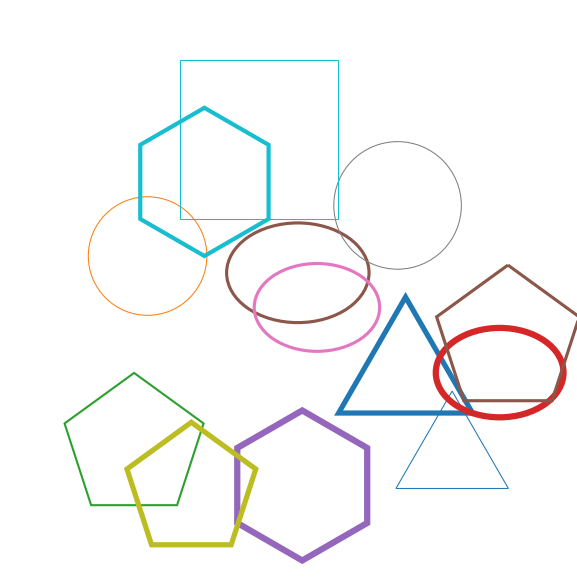[{"shape": "triangle", "thickness": 0.5, "radius": 0.56, "center": [0.783, 0.21]}, {"shape": "triangle", "thickness": 2.5, "radius": 0.67, "center": [0.702, 0.351]}, {"shape": "circle", "thickness": 0.5, "radius": 0.51, "center": [0.256, 0.556]}, {"shape": "pentagon", "thickness": 1, "radius": 0.63, "center": [0.232, 0.227]}, {"shape": "oval", "thickness": 3, "radius": 0.55, "center": [0.865, 0.354]}, {"shape": "hexagon", "thickness": 3, "radius": 0.65, "center": [0.523, 0.158]}, {"shape": "pentagon", "thickness": 1.5, "radius": 0.65, "center": [0.88, 0.41]}, {"shape": "oval", "thickness": 1.5, "radius": 0.62, "center": [0.516, 0.527]}, {"shape": "oval", "thickness": 1.5, "radius": 0.54, "center": [0.549, 0.467]}, {"shape": "circle", "thickness": 0.5, "radius": 0.55, "center": [0.688, 0.643]}, {"shape": "pentagon", "thickness": 2.5, "radius": 0.59, "center": [0.331, 0.151]}, {"shape": "square", "thickness": 0.5, "radius": 0.69, "center": [0.448, 0.757]}, {"shape": "hexagon", "thickness": 2, "radius": 0.64, "center": [0.354, 0.684]}]